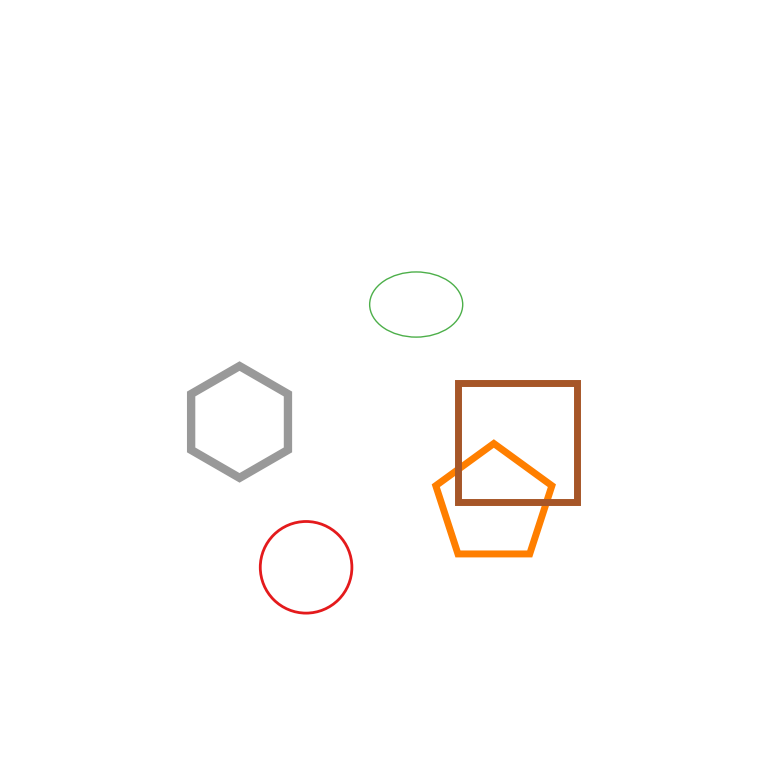[{"shape": "circle", "thickness": 1, "radius": 0.3, "center": [0.398, 0.263]}, {"shape": "oval", "thickness": 0.5, "radius": 0.3, "center": [0.541, 0.605]}, {"shape": "pentagon", "thickness": 2.5, "radius": 0.4, "center": [0.641, 0.345]}, {"shape": "square", "thickness": 2.5, "radius": 0.39, "center": [0.672, 0.425]}, {"shape": "hexagon", "thickness": 3, "radius": 0.36, "center": [0.311, 0.452]}]